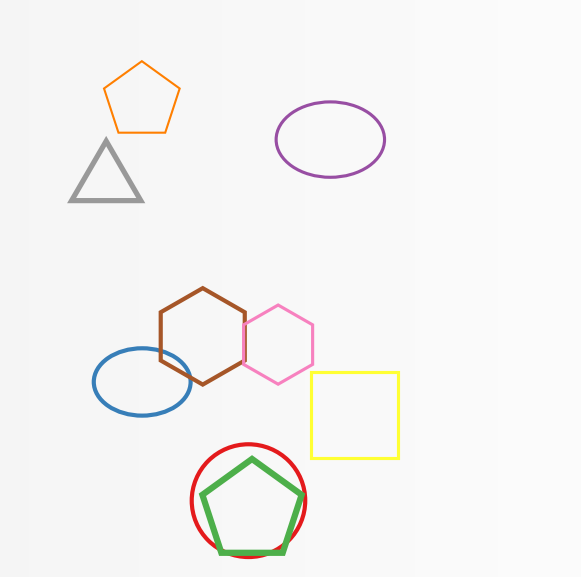[{"shape": "circle", "thickness": 2, "radius": 0.49, "center": [0.427, 0.132]}, {"shape": "oval", "thickness": 2, "radius": 0.42, "center": [0.245, 0.338]}, {"shape": "pentagon", "thickness": 3, "radius": 0.45, "center": [0.434, 0.115]}, {"shape": "oval", "thickness": 1.5, "radius": 0.47, "center": [0.568, 0.757]}, {"shape": "pentagon", "thickness": 1, "radius": 0.34, "center": [0.244, 0.825]}, {"shape": "square", "thickness": 1.5, "radius": 0.37, "center": [0.61, 0.28]}, {"shape": "hexagon", "thickness": 2, "radius": 0.42, "center": [0.349, 0.417]}, {"shape": "hexagon", "thickness": 1.5, "radius": 0.34, "center": [0.478, 0.402]}, {"shape": "triangle", "thickness": 2.5, "radius": 0.34, "center": [0.183, 0.686]}]